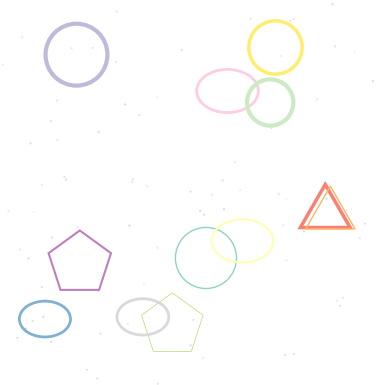[{"shape": "circle", "thickness": 1, "radius": 0.4, "center": [0.535, 0.33]}, {"shape": "oval", "thickness": 1.5, "radius": 0.4, "center": [0.629, 0.374]}, {"shape": "circle", "thickness": 3, "radius": 0.4, "center": [0.199, 0.858]}, {"shape": "triangle", "thickness": 2.5, "radius": 0.37, "center": [0.845, 0.446]}, {"shape": "oval", "thickness": 2, "radius": 0.33, "center": [0.117, 0.171]}, {"shape": "triangle", "thickness": 1, "radius": 0.37, "center": [0.858, 0.442]}, {"shape": "pentagon", "thickness": 0.5, "radius": 0.42, "center": [0.448, 0.155]}, {"shape": "oval", "thickness": 2, "radius": 0.4, "center": [0.591, 0.764]}, {"shape": "oval", "thickness": 2, "radius": 0.34, "center": [0.371, 0.177]}, {"shape": "pentagon", "thickness": 1.5, "radius": 0.43, "center": [0.207, 0.316]}, {"shape": "circle", "thickness": 3, "radius": 0.3, "center": [0.702, 0.734]}, {"shape": "circle", "thickness": 2.5, "radius": 0.35, "center": [0.715, 0.877]}]